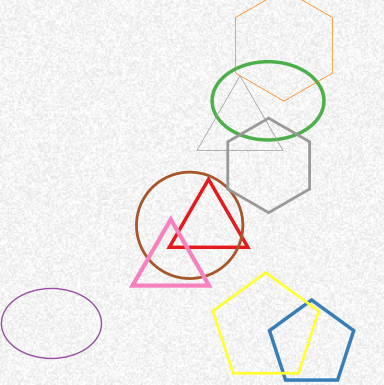[{"shape": "triangle", "thickness": 2.5, "radius": 0.59, "center": [0.542, 0.417]}, {"shape": "pentagon", "thickness": 2.5, "radius": 0.57, "center": [0.809, 0.106]}, {"shape": "oval", "thickness": 2.5, "radius": 0.73, "center": [0.696, 0.738]}, {"shape": "oval", "thickness": 1, "radius": 0.65, "center": [0.134, 0.16]}, {"shape": "hexagon", "thickness": 0.5, "radius": 0.72, "center": [0.738, 0.882]}, {"shape": "pentagon", "thickness": 2, "radius": 0.72, "center": [0.69, 0.147]}, {"shape": "circle", "thickness": 2, "radius": 0.69, "center": [0.493, 0.415]}, {"shape": "triangle", "thickness": 3, "radius": 0.57, "center": [0.444, 0.316]}, {"shape": "triangle", "thickness": 0.5, "radius": 0.65, "center": [0.623, 0.674]}, {"shape": "hexagon", "thickness": 2, "radius": 0.61, "center": [0.698, 0.57]}]